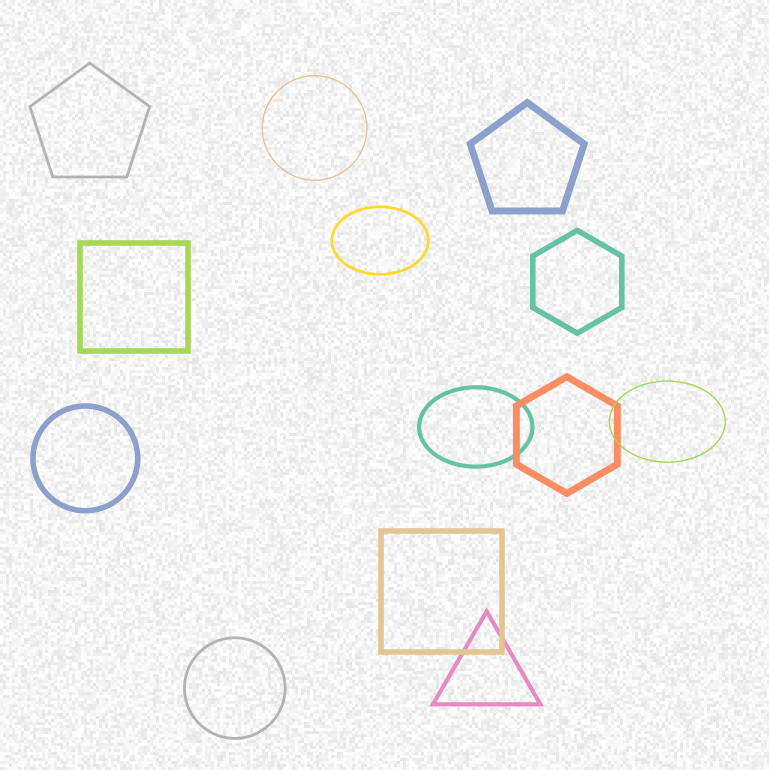[{"shape": "hexagon", "thickness": 2, "radius": 0.33, "center": [0.75, 0.634]}, {"shape": "oval", "thickness": 1.5, "radius": 0.37, "center": [0.618, 0.445]}, {"shape": "hexagon", "thickness": 2.5, "radius": 0.38, "center": [0.736, 0.435]}, {"shape": "circle", "thickness": 2, "radius": 0.34, "center": [0.111, 0.405]}, {"shape": "pentagon", "thickness": 2.5, "radius": 0.39, "center": [0.685, 0.789]}, {"shape": "triangle", "thickness": 1.5, "radius": 0.4, "center": [0.632, 0.126]}, {"shape": "oval", "thickness": 0.5, "radius": 0.38, "center": [0.867, 0.452]}, {"shape": "square", "thickness": 2, "radius": 0.35, "center": [0.174, 0.614]}, {"shape": "oval", "thickness": 1, "radius": 0.31, "center": [0.494, 0.688]}, {"shape": "circle", "thickness": 0.5, "radius": 0.34, "center": [0.409, 0.834]}, {"shape": "square", "thickness": 2, "radius": 0.39, "center": [0.573, 0.232]}, {"shape": "pentagon", "thickness": 1, "radius": 0.41, "center": [0.117, 0.836]}, {"shape": "circle", "thickness": 1, "radius": 0.33, "center": [0.305, 0.106]}]